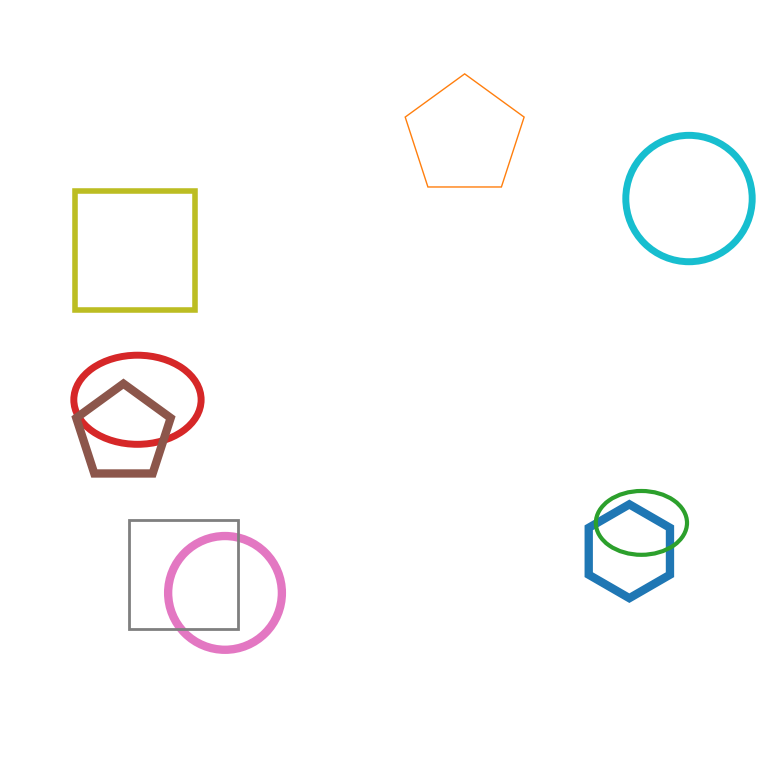[{"shape": "hexagon", "thickness": 3, "radius": 0.3, "center": [0.817, 0.284]}, {"shape": "pentagon", "thickness": 0.5, "radius": 0.41, "center": [0.603, 0.823]}, {"shape": "oval", "thickness": 1.5, "radius": 0.3, "center": [0.833, 0.321]}, {"shape": "oval", "thickness": 2.5, "radius": 0.41, "center": [0.179, 0.481]}, {"shape": "pentagon", "thickness": 3, "radius": 0.32, "center": [0.16, 0.437]}, {"shape": "circle", "thickness": 3, "radius": 0.37, "center": [0.292, 0.23]}, {"shape": "square", "thickness": 1, "radius": 0.36, "center": [0.238, 0.254]}, {"shape": "square", "thickness": 2, "radius": 0.39, "center": [0.175, 0.674]}, {"shape": "circle", "thickness": 2.5, "radius": 0.41, "center": [0.895, 0.742]}]